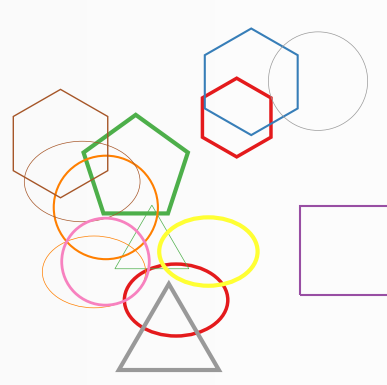[{"shape": "oval", "thickness": 2.5, "radius": 0.67, "center": [0.454, 0.221]}, {"shape": "hexagon", "thickness": 2.5, "radius": 0.51, "center": [0.611, 0.695]}, {"shape": "hexagon", "thickness": 1.5, "radius": 0.69, "center": [0.648, 0.788]}, {"shape": "triangle", "thickness": 0.5, "radius": 0.55, "center": [0.392, 0.357]}, {"shape": "pentagon", "thickness": 3, "radius": 0.71, "center": [0.35, 0.56]}, {"shape": "square", "thickness": 1.5, "radius": 0.57, "center": [0.888, 0.35]}, {"shape": "oval", "thickness": 0.5, "radius": 0.67, "center": [0.243, 0.294]}, {"shape": "circle", "thickness": 1.5, "radius": 0.67, "center": [0.273, 0.461]}, {"shape": "oval", "thickness": 3, "radius": 0.63, "center": [0.538, 0.347]}, {"shape": "oval", "thickness": 0.5, "radius": 0.75, "center": [0.212, 0.529]}, {"shape": "hexagon", "thickness": 1, "radius": 0.7, "center": [0.156, 0.627]}, {"shape": "circle", "thickness": 2, "radius": 0.56, "center": [0.272, 0.32]}, {"shape": "triangle", "thickness": 3, "radius": 0.75, "center": [0.436, 0.114]}, {"shape": "circle", "thickness": 0.5, "radius": 0.64, "center": [0.821, 0.789]}]